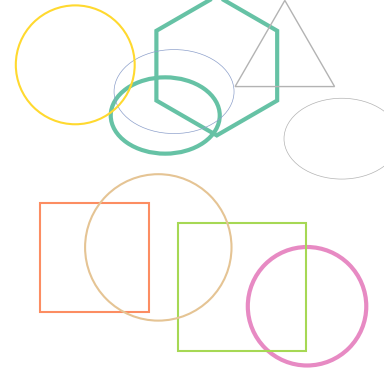[{"shape": "hexagon", "thickness": 3, "radius": 0.91, "center": [0.563, 0.829]}, {"shape": "oval", "thickness": 3, "radius": 0.71, "center": [0.429, 0.7]}, {"shape": "square", "thickness": 1.5, "radius": 0.71, "center": [0.246, 0.332]}, {"shape": "oval", "thickness": 0.5, "radius": 0.78, "center": [0.452, 0.762]}, {"shape": "circle", "thickness": 3, "radius": 0.77, "center": [0.797, 0.205]}, {"shape": "square", "thickness": 1.5, "radius": 0.83, "center": [0.629, 0.255]}, {"shape": "circle", "thickness": 1.5, "radius": 0.77, "center": [0.195, 0.832]}, {"shape": "circle", "thickness": 1.5, "radius": 0.95, "center": [0.411, 0.357]}, {"shape": "oval", "thickness": 0.5, "radius": 0.75, "center": [0.888, 0.64]}, {"shape": "triangle", "thickness": 1, "radius": 0.75, "center": [0.74, 0.85]}]